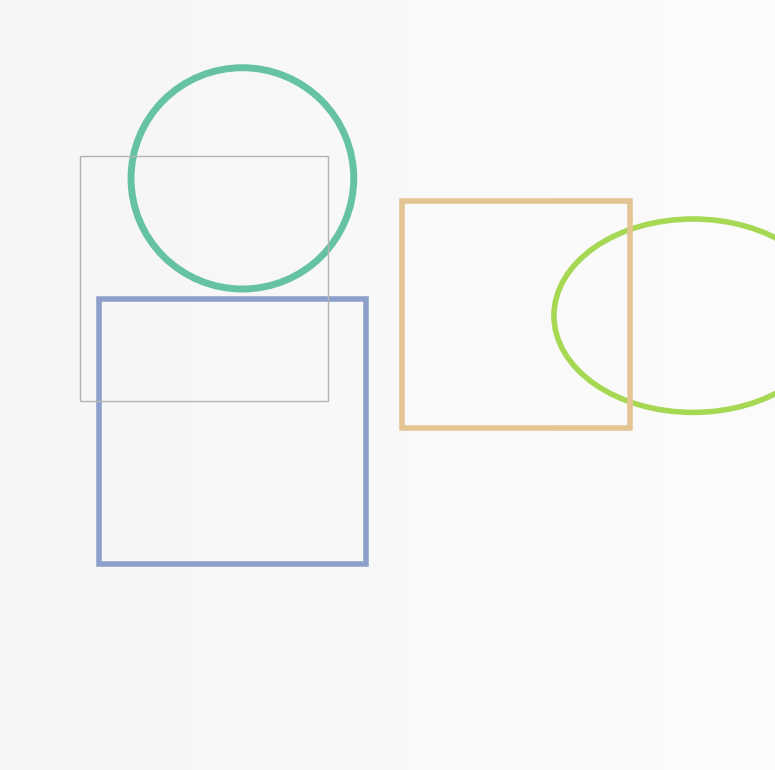[{"shape": "circle", "thickness": 2.5, "radius": 0.72, "center": [0.313, 0.768]}, {"shape": "square", "thickness": 2, "radius": 0.86, "center": [0.3, 0.439]}, {"shape": "oval", "thickness": 2, "radius": 0.9, "center": [0.894, 0.59]}, {"shape": "square", "thickness": 2, "radius": 0.74, "center": [0.666, 0.591]}, {"shape": "square", "thickness": 0.5, "radius": 0.8, "center": [0.263, 0.638]}]